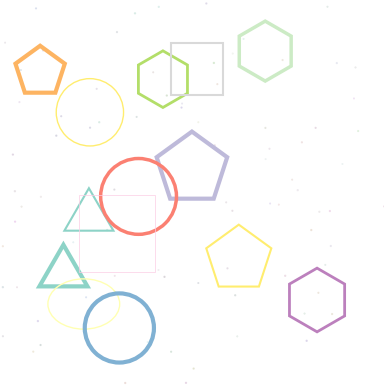[{"shape": "triangle", "thickness": 3, "radius": 0.36, "center": [0.165, 0.292]}, {"shape": "triangle", "thickness": 1.5, "radius": 0.37, "center": [0.231, 0.438]}, {"shape": "oval", "thickness": 1, "radius": 0.47, "center": [0.218, 0.21]}, {"shape": "pentagon", "thickness": 3, "radius": 0.48, "center": [0.499, 0.562]}, {"shape": "circle", "thickness": 2.5, "radius": 0.49, "center": [0.36, 0.49]}, {"shape": "circle", "thickness": 3, "radius": 0.45, "center": [0.31, 0.148]}, {"shape": "pentagon", "thickness": 3, "radius": 0.34, "center": [0.104, 0.814]}, {"shape": "hexagon", "thickness": 2, "radius": 0.37, "center": [0.423, 0.794]}, {"shape": "square", "thickness": 0.5, "radius": 0.5, "center": [0.304, 0.393]}, {"shape": "square", "thickness": 1.5, "radius": 0.34, "center": [0.511, 0.82]}, {"shape": "hexagon", "thickness": 2, "radius": 0.41, "center": [0.824, 0.221]}, {"shape": "hexagon", "thickness": 2.5, "radius": 0.39, "center": [0.689, 0.867]}, {"shape": "pentagon", "thickness": 1.5, "radius": 0.44, "center": [0.62, 0.328]}, {"shape": "circle", "thickness": 1, "radius": 0.44, "center": [0.233, 0.708]}]